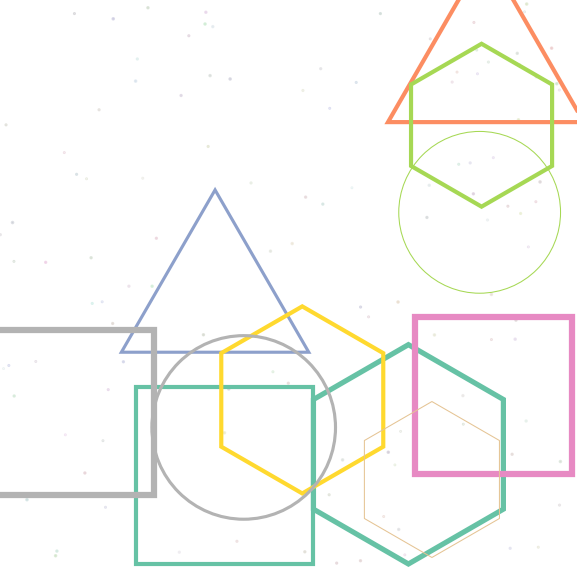[{"shape": "hexagon", "thickness": 2.5, "radius": 0.95, "center": [0.707, 0.212]}, {"shape": "square", "thickness": 2, "radius": 0.77, "center": [0.389, 0.176]}, {"shape": "triangle", "thickness": 2, "radius": 0.98, "center": [0.841, 0.886]}, {"shape": "triangle", "thickness": 1.5, "radius": 0.94, "center": [0.372, 0.483]}, {"shape": "square", "thickness": 3, "radius": 0.68, "center": [0.854, 0.315]}, {"shape": "circle", "thickness": 0.5, "radius": 0.7, "center": [0.831, 0.631]}, {"shape": "hexagon", "thickness": 2, "radius": 0.71, "center": [0.834, 0.782]}, {"shape": "hexagon", "thickness": 2, "radius": 0.81, "center": [0.523, 0.307]}, {"shape": "hexagon", "thickness": 0.5, "radius": 0.68, "center": [0.748, 0.169]}, {"shape": "circle", "thickness": 1.5, "radius": 0.79, "center": [0.422, 0.259]}, {"shape": "square", "thickness": 3, "radius": 0.72, "center": [0.122, 0.285]}]